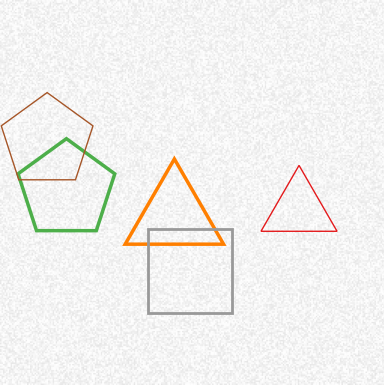[{"shape": "triangle", "thickness": 1, "radius": 0.57, "center": [0.777, 0.456]}, {"shape": "pentagon", "thickness": 2.5, "radius": 0.66, "center": [0.173, 0.508]}, {"shape": "triangle", "thickness": 2.5, "radius": 0.74, "center": [0.453, 0.44]}, {"shape": "pentagon", "thickness": 1, "radius": 0.63, "center": [0.122, 0.634]}, {"shape": "square", "thickness": 2, "radius": 0.55, "center": [0.494, 0.296]}]